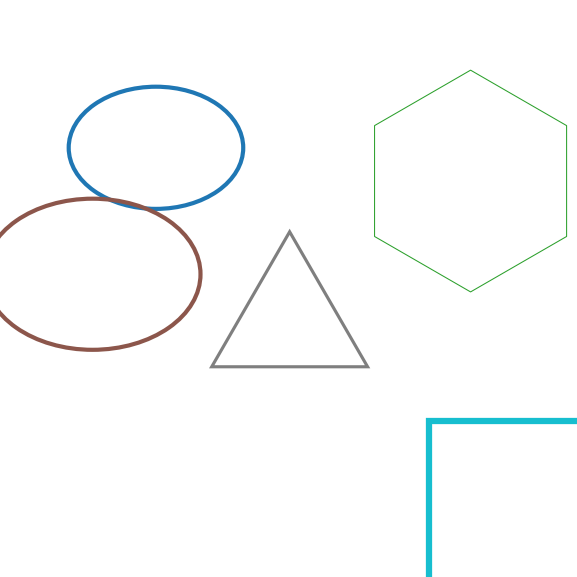[{"shape": "oval", "thickness": 2, "radius": 0.76, "center": [0.27, 0.743]}, {"shape": "hexagon", "thickness": 0.5, "radius": 0.96, "center": [0.815, 0.686]}, {"shape": "oval", "thickness": 2, "radius": 0.93, "center": [0.16, 0.524]}, {"shape": "triangle", "thickness": 1.5, "radius": 0.78, "center": [0.502, 0.442]}, {"shape": "square", "thickness": 3, "radius": 0.79, "center": [0.9, 0.112]}]